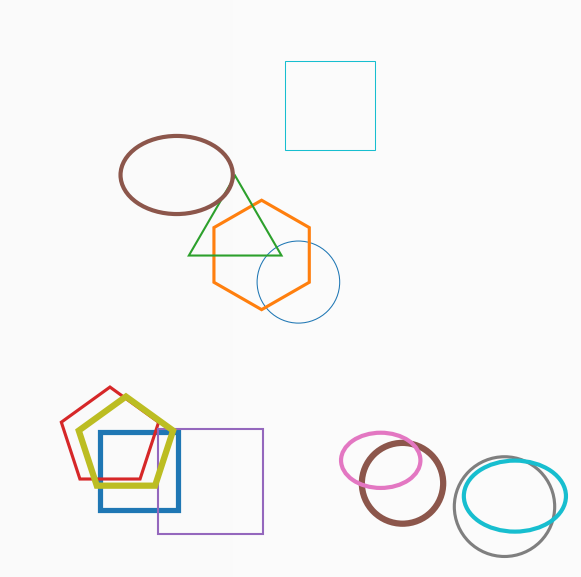[{"shape": "square", "thickness": 2.5, "radius": 0.34, "center": [0.239, 0.183]}, {"shape": "circle", "thickness": 0.5, "radius": 0.36, "center": [0.513, 0.511]}, {"shape": "hexagon", "thickness": 1.5, "radius": 0.47, "center": [0.45, 0.558]}, {"shape": "triangle", "thickness": 1, "radius": 0.46, "center": [0.405, 0.603]}, {"shape": "pentagon", "thickness": 1.5, "radius": 0.44, "center": [0.189, 0.241]}, {"shape": "square", "thickness": 1, "radius": 0.45, "center": [0.362, 0.165]}, {"shape": "oval", "thickness": 2, "radius": 0.48, "center": [0.304, 0.696]}, {"shape": "circle", "thickness": 3, "radius": 0.35, "center": [0.693, 0.162]}, {"shape": "oval", "thickness": 2, "radius": 0.34, "center": [0.655, 0.202]}, {"shape": "circle", "thickness": 1.5, "radius": 0.43, "center": [0.868, 0.122]}, {"shape": "pentagon", "thickness": 3, "radius": 0.43, "center": [0.217, 0.227]}, {"shape": "oval", "thickness": 2, "radius": 0.44, "center": [0.886, 0.14]}, {"shape": "square", "thickness": 0.5, "radius": 0.39, "center": [0.568, 0.816]}]